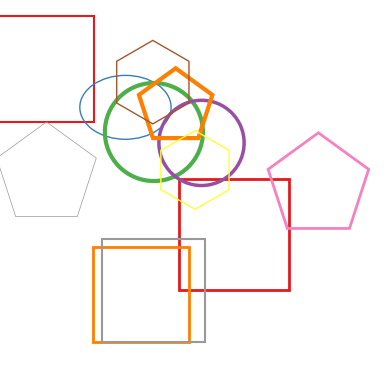[{"shape": "square", "thickness": 1.5, "radius": 0.69, "center": [0.107, 0.822]}, {"shape": "square", "thickness": 2, "radius": 0.72, "center": [0.608, 0.391]}, {"shape": "oval", "thickness": 1, "radius": 0.59, "center": [0.326, 0.721]}, {"shape": "circle", "thickness": 3, "radius": 0.64, "center": [0.4, 0.657]}, {"shape": "circle", "thickness": 2.5, "radius": 0.55, "center": [0.523, 0.629]}, {"shape": "pentagon", "thickness": 3, "radius": 0.5, "center": [0.456, 0.722]}, {"shape": "square", "thickness": 2, "radius": 0.62, "center": [0.366, 0.234]}, {"shape": "hexagon", "thickness": 1, "radius": 0.51, "center": [0.506, 0.559]}, {"shape": "hexagon", "thickness": 1, "radius": 0.54, "center": [0.397, 0.787]}, {"shape": "pentagon", "thickness": 2, "radius": 0.69, "center": [0.827, 0.518]}, {"shape": "square", "thickness": 1.5, "radius": 0.67, "center": [0.4, 0.246]}, {"shape": "pentagon", "thickness": 0.5, "radius": 0.68, "center": [0.121, 0.547]}]